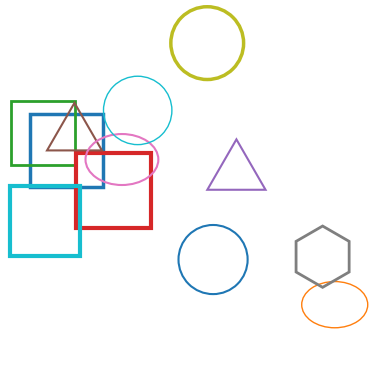[{"shape": "circle", "thickness": 1.5, "radius": 0.45, "center": [0.553, 0.326]}, {"shape": "square", "thickness": 2.5, "radius": 0.47, "center": [0.172, 0.61]}, {"shape": "oval", "thickness": 1, "radius": 0.43, "center": [0.869, 0.209]}, {"shape": "square", "thickness": 2, "radius": 0.42, "center": [0.111, 0.653]}, {"shape": "square", "thickness": 3, "radius": 0.48, "center": [0.295, 0.505]}, {"shape": "triangle", "thickness": 1.5, "radius": 0.44, "center": [0.614, 0.551]}, {"shape": "triangle", "thickness": 1.5, "radius": 0.41, "center": [0.193, 0.65]}, {"shape": "oval", "thickness": 1.5, "radius": 0.47, "center": [0.317, 0.586]}, {"shape": "hexagon", "thickness": 2, "radius": 0.4, "center": [0.838, 0.333]}, {"shape": "circle", "thickness": 2.5, "radius": 0.47, "center": [0.538, 0.888]}, {"shape": "circle", "thickness": 1, "radius": 0.44, "center": [0.358, 0.713]}, {"shape": "square", "thickness": 3, "radius": 0.46, "center": [0.117, 0.426]}]